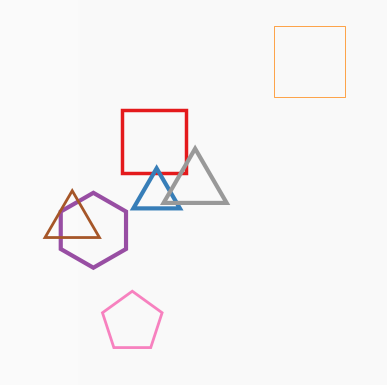[{"shape": "square", "thickness": 2.5, "radius": 0.41, "center": [0.397, 0.632]}, {"shape": "triangle", "thickness": 3, "radius": 0.35, "center": [0.404, 0.493]}, {"shape": "hexagon", "thickness": 3, "radius": 0.49, "center": [0.241, 0.402]}, {"shape": "square", "thickness": 0.5, "radius": 0.46, "center": [0.798, 0.84]}, {"shape": "triangle", "thickness": 2, "radius": 0.41, "center": [0.186, 0.424]}, {"shape": "pentagon", "thickness": 2, "radius": 0.4, "center": [0.341, 0.163]}, {"shape": "triangle", "thickness": 3, "radius": 0.47, "center": [0.504, 0.52]}]